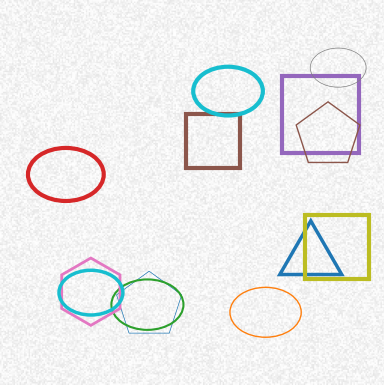[{"shape": "pentagon", "thickness": 0.5, "radius": 0.44, "center": [0.387, 0.207]}, {"shape": "triangle", "thickness": 2.5, "radius": 0.46, "center": [0.807, 0.333]}, {"shape": "oval", "thickness": 1, "radius": 0.46, "center": [0.69, 0.189]}, {"shape": "oval", "thickness": 1.5, "radius": 0.47, "center": [0.383, 0.209]}, {"shape": "oval", "thickness": 3, "radius": 0.49, "center": [0.171, 0.547]}, {"shape": "square", "thickness": 3, "radius": 0.5, "center": [0.832, 0.703]}, {"shape": "pentagon", "thickness": 1, "radius": 0.44, "center": [0.852, 0.648]}, {"shape": "square", "thickness": 3, "radius": 0.35, "center": [0.554, 0.635]}, {"shape": "hexagon", "thickness": 2, "radius": 0.44, "center": [0.236, 0.242]}, {"shape": "oval", "thickness": 0.5, "radius": 0.36, "center": [0.878, 0.824]}, {"shape": "square", "thickness": 3, "radius": 0.41, "center": [0.876, 0.359]}, {"shape": "oval", "thickness": 2.5, "radius": 0.41, "center": [0.236, 0.24]}, {"shape": "oval", "thickness": 3, "radius": 0.45, "center": [0.592, 0.763]}]